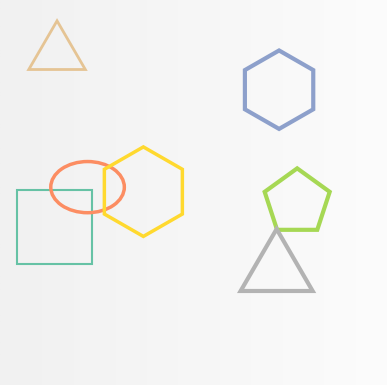[{"shape": "square", "thickness": 1.5, "radius": 0.48, "center": [0.14, 0.41]}, {"shape": "oval", "thickness": 2.5, "radius": 0.47, "center": [0.226, 0.514]}, {"shape": "hexagon", "thickness": 3, "radius": 0.51, "center": [0.72, 0.767]}, {"shape": "pentagon", "thickness": 3, "radius": 0.44, "center": [0.767, 0.474]}, {"shape": "hexagon", "thickness": 2.5, "radius": 0.58, "center": [0.37, 0.502]}, {"shape": "triangle", "thickness": 2, "radius": 0.42, "center": [0.147, 0.862]}, {"shape": "triangle", "thickness": 3, "radius": 0.54, "center": [0.714, 0.298]}]